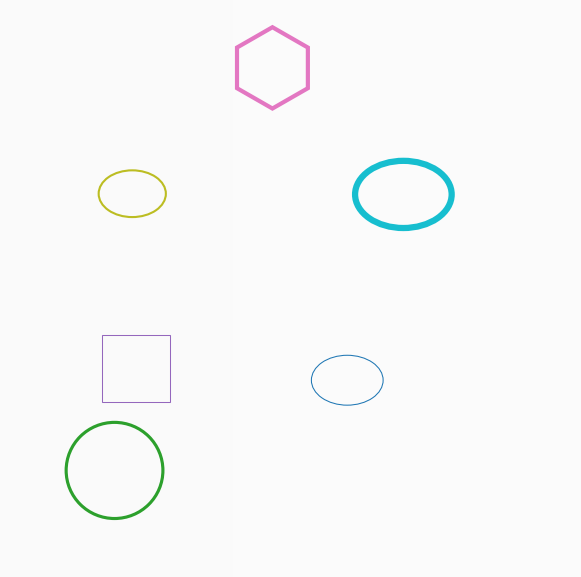[{"shape": "oval", "thickness": 0.5, "radius": 0.31, "center": [0.597, 0.341]}, {"shape": "circle", "thickness": 1.5, "radius": 0.42, "center": [0.197, 0.185]}, {"shape": "square", "thickness": 0.5, "radius": 0.29, "center": [0.234, 0.36]}, {"shape": "hexagon", "thickness": 2, "radius": 0.35, "center": [0.469, 0.882]}, {"shape": "oval", "thickness": 1, "radius": 0.29, "center": [0.228, 0.664]}, {"shape": "oval", "thickness": 3, "radius": 0.42, "center": [0.694, 0.662]}]